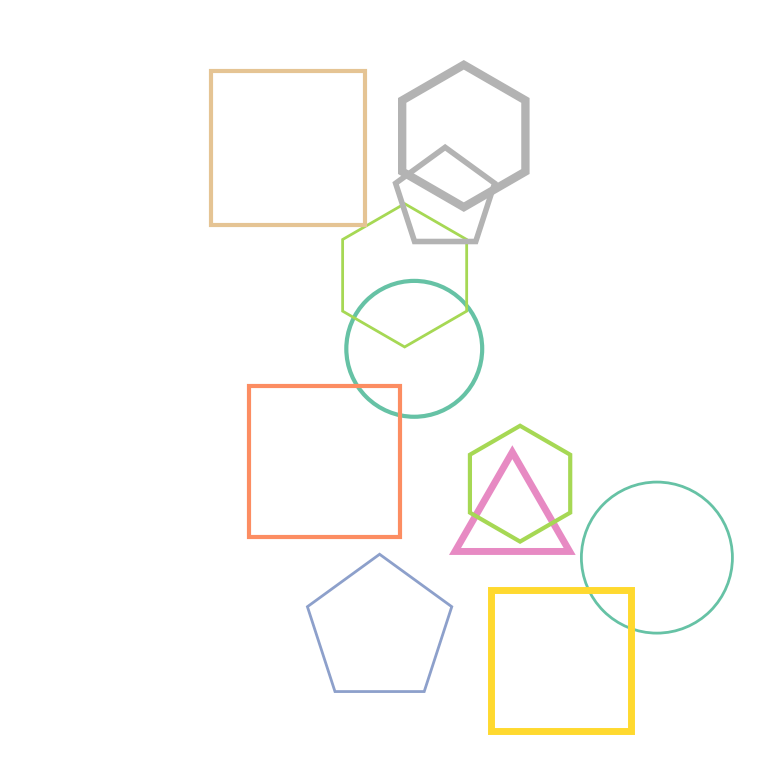[{"shape": "circle", "thickness": 1, "radius": 0.49, "center": [0.853, 0.276]}, {"shape": "circle", "thickness": 1.5, "radius": 0.44, "center": [0.538, 0.547]}, {"shape": "square", "thickness": 1.5, "radius": 0.49, "center": [0.422, 0.401]}, {"shape": "pentagon", "thickness": 1, "radius": 0.49, "center": [0.493, 0.182]}, {"shape": "triangle", "thickness": 2.5, "radius": 0.43, "center": [0.665, 0.327]}, {"shape": "hexagon", "thickness": 1, "radius": 0.47, "center": [0.526, 0.642]}, {"shape": "hexagon", "thickness": 1.5, "radius": 0.38, "center": [0.675, 0.372]}, {"shape": "square", "thickness": 2.5, "radius": 0.46, "center": [0.729, 0.142]}, {"shape": "square", "thickness": 1.5, "radius": 0.5, "center": [0.374, 0.808]}, {"shape": "hexagon", "thickness": 3, "radius": 0.46, "center": [0.602, 0.823]}, {"shape": "pentagon", "thickness": 2, "radius": 0.34, "center": [0.578, 0.741]}]